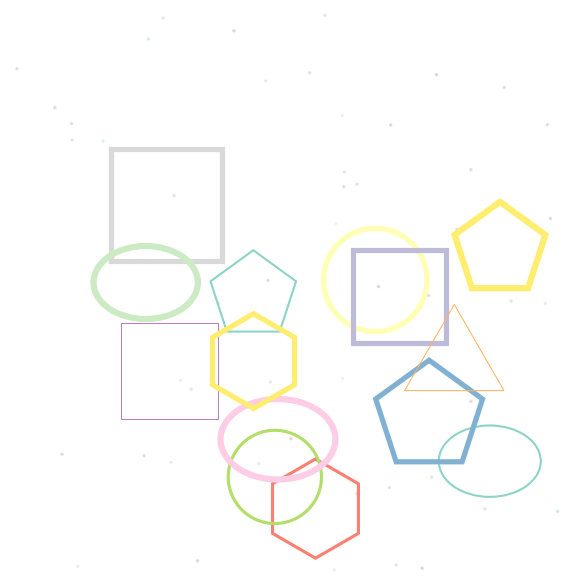[{"shape": "pentagon", "thickness": 1, "radius": 0.39, "center": [0.439, 0.488]}, {"shape": "oval", "thickness": 1, "radius": 0.44, "center": [0.848, 0.201]}, {"shape": "circle", "thickness": 2.5, "radius": 0.45, "center": [0.65, 0.514]}, {"shape": "square", "thickness": 2.5, "radius": 0.4, "center": [0.692, 0.485]}, {"shape": "hexagon", "thickness": 1.5, "radius": 0.43, "center": [0.546, 0.118]}, {"shape": "pentagon", "thickness": 2.5, "radius": 0.49, "center": [0.743, 0.278]}, {"shape": "triangle", "thickness": 0.5, "radius": 0.5, "center": [0.787, 0.372]}, {"shape": "circle", "thickness": 1.5, "radius": 0.4, "center": [0.476, 0.173]}, {"shape": "oval", "thickness": 3, "radius": 0.5, "center": [0.481, 0.239]}, {"shape": "square", "thickness": 2.5, "radius": 0.48, "center": [0.289, 0.644]}, {"shape": "square", "thickness": 0.5, "radius": 0.42, "center": [0.294, 0.357]}, {"shape": "oval", "thickness": 3, "radius": 0.45, "center": [0.252, 0.51]}, {"shape": "pentagon", "thickness": 3, "radius": 0.41, "center": [0.866, 0.567]}, {"shape": "hexagon", "thickness": 2.5, "radius": 0.41, "center": [0.439, 0.374]}]